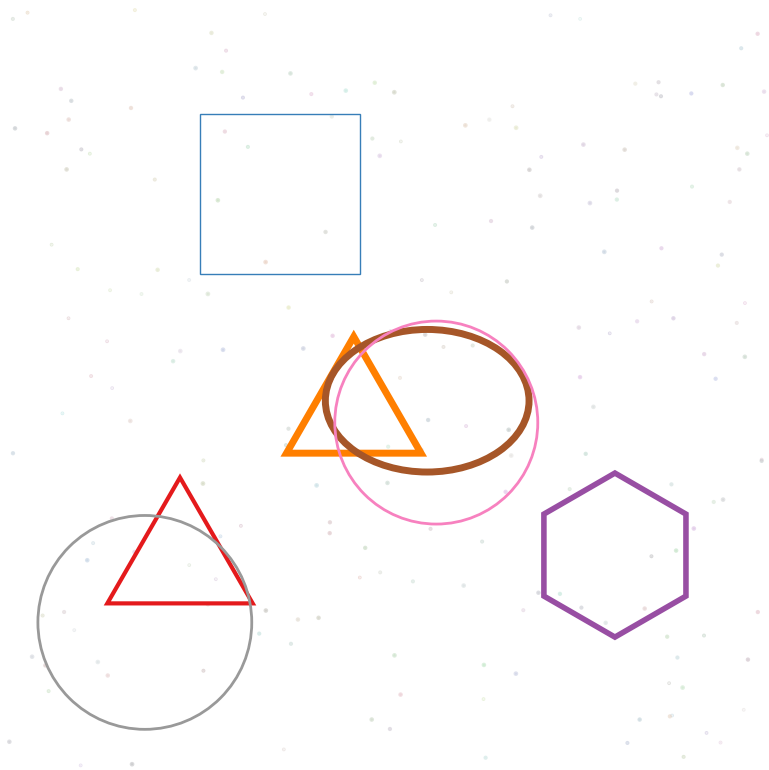[{"shape": "triangle", "thickness": 1.5, "radius": 0.54, "center": [0.234, 0.271]}, {"shape": "square", "thickness": 0.5, "radius": 0.52, "center": [0.364, 0.749]}, {"shape": "hexagon", "thickness": 2, "radius": 0.53, "center": [0.799, 0.279]}, {"shape": "triangle", "thickness": 2.5, "radius": 0.5, "center": [0.459, 0.462]}, {"shape": "oval", "thickness": 2.5, "radius": 0.66, "center": [0.555, 0.48]}, {"shape": "circle", "thickness": 1, "radius": 0.66, "center": [0.567, 0.451]}, {"shape": "circle", "thickness": 1, "radius": 0.69, "center": [0.188, 0.192]}]